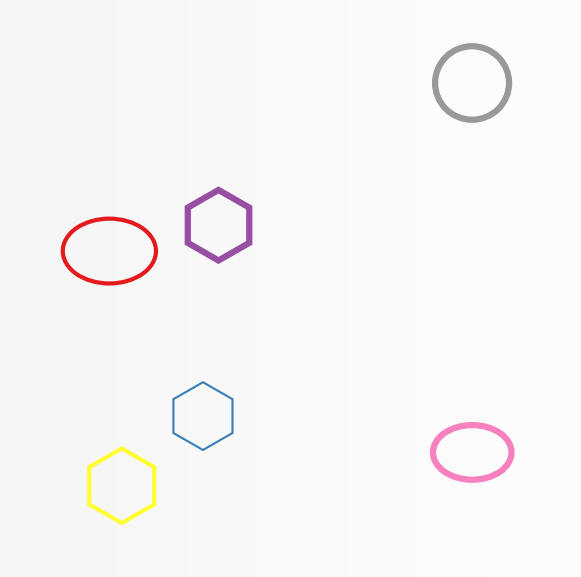[{"shape": "oval", "thickness": 2, "radius": 0.4, "center": [0.188, 0.564]}, {"shape": "hexagon", "thickness": 1, "radius": 0.29, "center": [0.349, 0.279]}, {"shape": "hexagon", "thickness": 3, "radius": 0.31, "center": [0.376, 0.609]}, {"shape": "hexagon", "thickness": 2, "radius": 0.32, "center": [0.209, 0.158]}, {"shape": "oval", "thickness": 3, "radius": 0.34, "center": [0.812, 0.216]}, {"shape": "circle", "thickness": 3, "radius": 0.32, "center": [0.812, 0.855]}]